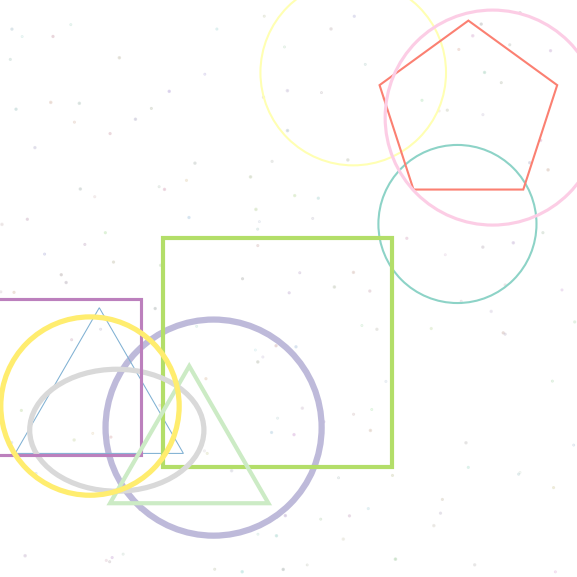[{"shape": "circle", "thickness": 1, "radius": 0.68, "center": [0.792, 0.611]}, {"shape": "circle", "thickness": 1, "radius": 0.8, "center": [0.612, 0.873]}, {"shape": "circle", "thickness": 3, "radius": 0.94, "center": [0.37, 0.259]}, {"shape": "pentagon", "thickness": 1, "radius": 0.81, "center": [0.811, 0.802]}, {"shape": "triangle", "thickness": 0.5, "radius": 0.84, "center": [0.172, 0.298]}, {"shape": "square", "thickness": 2, "radius": 0.99, "center": [0.48, 0.388]}, {"shape": "circle", "thickness": 1.5, "radius": 0.93, "center": [0.853, 0.796]}, {"shape": "oval", "thickness": 2.5, "radius": 0.75, "center": [0.202, 0.254]}, {"shape": "square", "thickness": 1.5, "radius": 0.68, "center": [0.109, 0.346]}, {"shape": "triangle", "thickness": 2, "radius": 0.79, "center": [0.328, 0.207]}, {"shape": "circle", "thickness": 2.5, "radius": 0.77, "center": [0.156, 0.296]}]